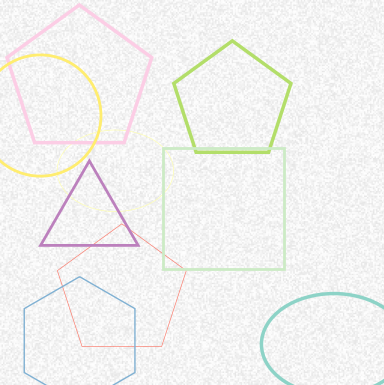[{"shape": "oval", "thickness": 2.5, "radius": 0.94, "center": [0.867, 0.106]}, {"shape": "oval", "thickness": 0.5, "radius": 0.76, "center": [0.3, 0.556]}, {"shape": "pentagon", "thickness": 0.5, "radius": 0.88, "center": [0.316, 0.243]}, {"shape": "hexagon", "thickness": 1, "radius": 0.83, "center": [0.207, 0.115]}, {"shape": "pentagon", "thickness": 2.5, "radius": 0.8, "center": [0.604, 0.734]}, {"shape": "pentagon", "thickness": 2.5, "radius": 0.99, "center": [0.206, 0.789]}, {"shape": "triangle", "thickness": 2, "radius": 0.73, "center": [0.232, 0.436]}, {"shape": "square", "thickness": 2, "radius": 0.79, "center": [0.58, 0.458]}, {"shape": "circle", "thickness": 2, "radius": 0.79, "center": [0.105, 0.7]}]